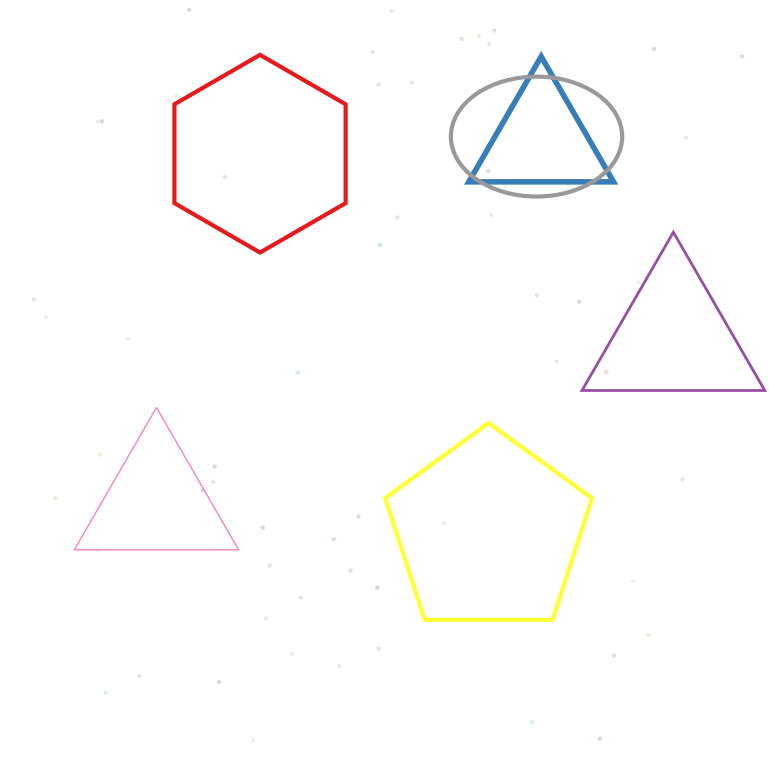[{"shape": "hexagon", "thickness": 1.5, "radius": 0.64, "center": [0.338, 0.8]}, {"shape": "triangle", "thickness": 2, "radius": 0.54, "center": [0.703, 0.818]}, {"shape": "triangle", "thickness": 1, "radius": 0.69, "center": [0.875, 0.561]}, {"shape": "pentagon", "thickness": 1.5, "radius": 0.71, "center": [0.635, 0.309]}, {"shape": "triangle", "thickness": 0.5, "radius": 0.62, "center": [0.203, 0.348]}, {"shape": "oval", "thickness": 1.5, "radius": 0.56, "center": [0.697, 0.823]}]